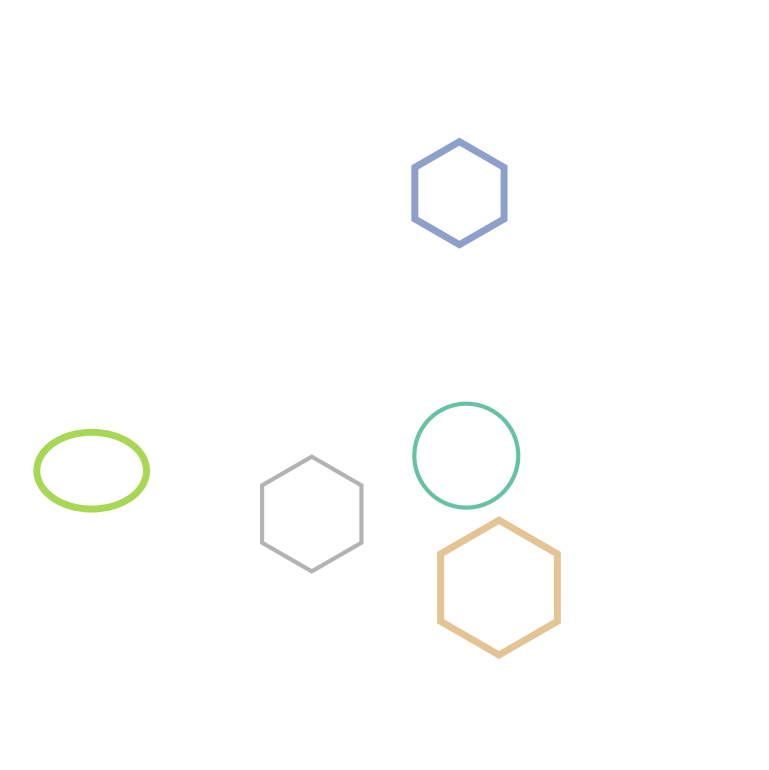[{"shape": "circle", "thickness": 1.5, "radius": 0.34, "center": [0.606, 0.408]}, {"shape": "hexagon", "thickness": 2.5, "radius": 0.33, "center": [0.597, 0.749]}, {"shape": "oval", "thickness": 2.5, "radius": 0.36, "center": [0.119, 0.389]}, {"shape": "hexagon", "thickness": 2.5, "radius": 0.44, "center": [0.648, 0.237]}, {"shape": "hexagon", "thickness": 1.5, "radius": 0.37, "center": [0.405, 0.332]}]